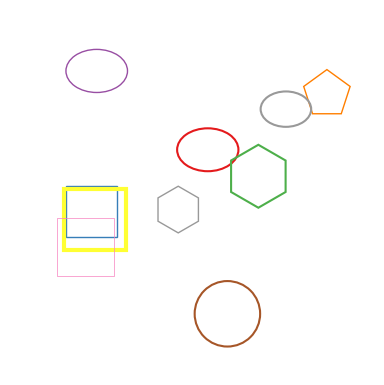[{"shape": "oval", "thickness": 1.5, "radius": 0.4, "center": [0.54, 0.611]}, {"shape": "square", "thickness": 1, "radius": 0.33, "center": [0.238, 0.45]}, {"shape": "hexagon", "thickness": 1.5, "radius": 0.41, "center": [0.671, 0.542]}, {"shape": "oval", "thickness": 1, "radius": 0.4, "center": [0.251, 0.816]}, {"shape": "pentagon", "thickness": 1, "radius": 0.32, "center": [0.849, 0.756]}, {"shape": "square", "thickness": 3, "radius": 0.4, "center": [0.248, 0.43]}, {"shape": "circle", "thickness": 1.5, "radius": 0.43, "center": [0.591, 0.185]}, {"shape": "square", "thickness": 0.5, "radius": 0.37, "center": [0.222, 0.358]}, {"shape": "oval", "thickness": 1.5, "radius": 0.33, "center": [0.743, 0.717]}, {"shape": "hexagon", "thickness": 1, "radius": 0.3, "center": [0.463, 0.456]}]